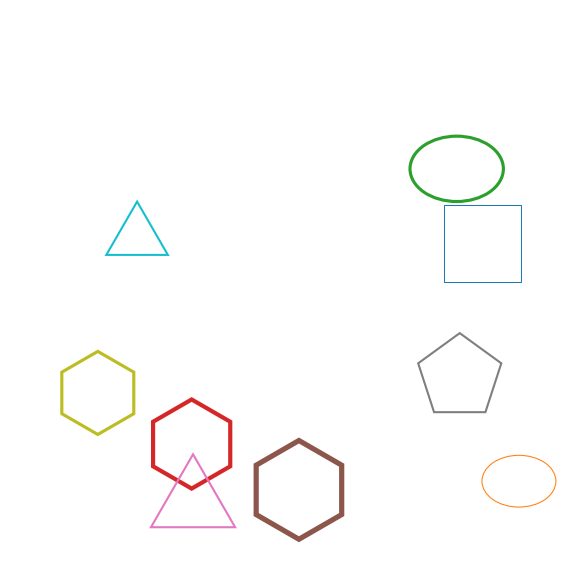[{"shape": "square", "thickness": 0.5, "radius": 0.33, "center": [0.835, 0.578]}, {"shape": "oval", "thickness": 0.5, "radius": 0.32, "center": [0.899, 0.166]}, {"shape": "oval", "thickness": 1.5, "radius": 0.4, "center": [0.791, 0.707]}, {"shape": "hexagon", "thickness": 2, "radius": 0.39, "center": [0.332, 0.23]}, {"shape": "hexagon", "thickness": 2.5, "radius": 0.43, "center": [0.518, 0.151]}, {"shape": "triangle", "thickness": 1, "radius": 0.42, "center": [0.334, 0.128]}, {"shape": "pentagon", "thickness": 1, "radius": 0.38, "center": [0.796, 0.347]}, {"shape": "hexagon", "thickness": 1.5, "radius": 0.36, "center": [0.169, 0.319]}, {"shape": "triangle", "thickness": 1, "radius": 0.31, "center": [0.237, 0.589]}]